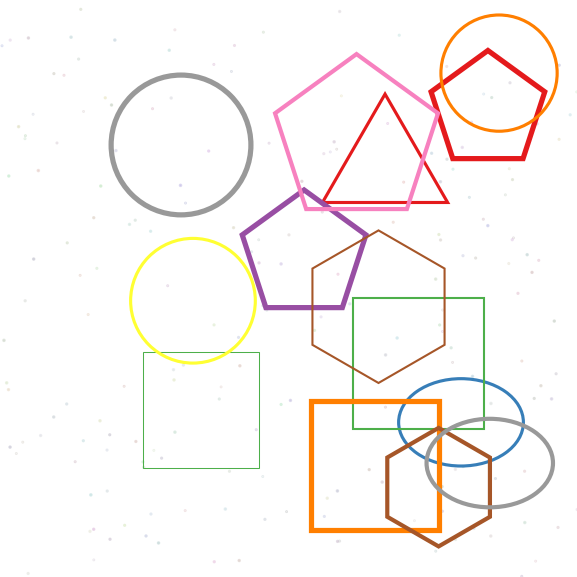[{"shape": "triangle", "thickness": 1.5, "radius": 0.63, "center": [0.667, 0.711]}, {"shape": "pentagon", "thickness": 2.5, "radius": 0.52, "center": [0.845, 0.808]}, {"shape": "oval", "thickness": 1.5, "radius": 0.54, "center": [0.798, 0.268]}, {"shape": "square", "thickness": 0.5, "radius": 0.5, "center": [0.349, 0.289]}, {"shape": "square", "thickness": 1, "radius": 0.57, "center": [0.726, 0.37]}, {"shape": "pentagon", "thickness": 2.5, "radius": 0.56, "center": [0.527, 0.558]}, {"shape": "square", "thickness": 2.5, "radius": 0.56, "center": [0.649, 0.193]}, {"shape": "circle", "thickness": 1.5, "radius": 0.5, "center": [0.864, 0.873]}, {"shape": "circle", "thickness": 1.5, "radius": 0.54, "center": [0.334, 0.478]}, {"shape": "hexagon", "thickness": 1, "radius": 0.66, "center": [0.655, 0.468]}, {"shape": "hexagon", "thickness": 2, "radius": 0.51, "center": [0.76, 0.156]}, {"shape": "pentagon", "thickness": 2, "radius": 0.74, "center": [0.617, 0.757]}, {"shape": "circle", "thickness": 2.5, "radius": 0.61, "center": [0.313, 0.748]}, {"shape": "oval", "thickness": 2, "radius": 0.55, "center": [0.848, 0.197]}]